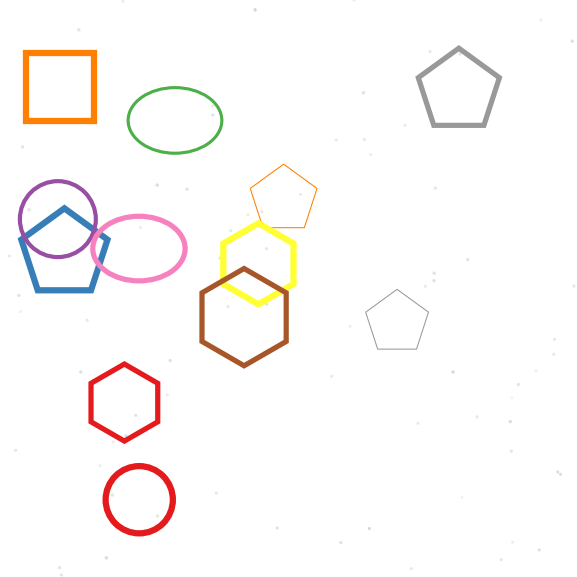[{"shape": "hexagon", "thickness": 2.5, "radius": 0.33, "center": [0.215, 0.302]}, {"shape": "circle", "thickness": 3, "radius": 0.29, "center": [0.241, 0.134]}, {"shape": "pentagon", "thickness": 3, "radius": 0.39, "center": [0.112, 0.56]}, {"shape": "oval", "thickness": 1.5, "radius": 0.41, "center": [0.303, 0.791]}, {"shape": "circle", "thickness": 2, "radius": 0.33, "center": [0.1, 0.62]}, {"shape": "square", "thickness": 3, "radius": 0.29, "center": [0.104, 0.849]}, {"shape": "pentagon", "thickness": 0.5, "radius": 0.3, "center": [0.491, 0.654]}, {"shape": "hexagon", "thickness": 3, "radius": 0.35, "center": [0.447, 0.542]}, {"shape": "hexagon", "thickness": 2.5, "radius": 0.42, "center": [0.423, 0.45]}, {"shape": "oval", "thickness": 2.5, "radius": 0.4, "center": [0.241, 0.569]}, {"shape": "pentagon", "thickness": 0.5, "radius": 0.29, "center": [0.688, 0.441]}, {"shape": "pentagon", "thickness": 2.5, "radius": 0.37, "center": [0.795, 0.842]}]